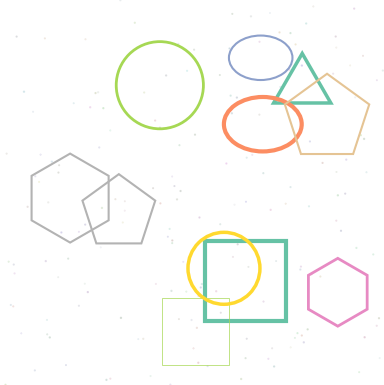[{"shape": "triangle", "thickness": 2.5, "radius": 0.43, "center": [0.785, 0.775]}, {"shape": "square", "thickness": 3, "radius": 0.52, "center": [0.638, 0.27]}, {"shape": "oval", "thickness": 3, "radius": 0.51, "center": [0.683, 0.677]}, {"shape": "oval", "thickness": 1.5, "radius": 0.41, "center": [0.677, 0.85]}, {"shape": "hexagon", "thickness": 2, "radius": 0.44, "center": [0.877, 0.241]}, {"shape": "square", "thickness": 0.5, "radius": 0.43, "center": [0.507, 0.138]}, {"shape": "circle", "thickness": 2, "radius": 0.57, "center": [0.415, 0.779]}, {"shape": "circle", "thickness": 2.5, "radius": 0.47, "center": [0.582, 0.303]}, {"shape": "pentagon", "thickness": 1.5, "radius": 0.58, "center": [0.849, 0.693]}, {"shape": "hexagon", "thickness": 1.5, "radius": 0.58, "center": [0.182, 0.486]}, {"shape": "pentagon", "thickness": 1.5, "radius": 0.5, "center": [0.309, 0.448]}]